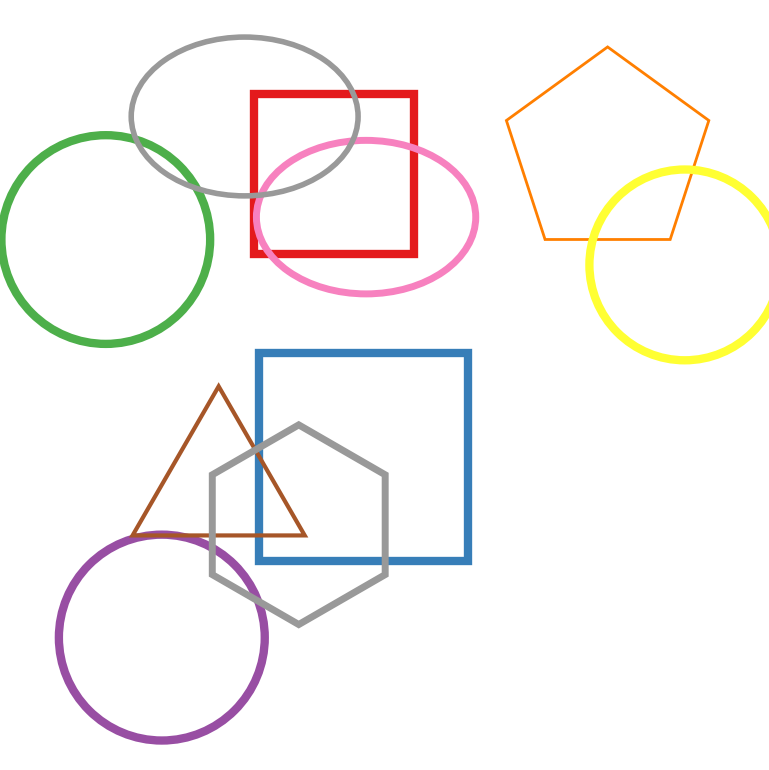[{"shape": "square", "thickness": 3, "radius": 0.52, "center": [0.433, 0.774]}, {"shape": "square", "thickness": 3, "radius": 0.68, "center": [0.473, 0.407]}, {"shape": "circle", "thickness": 3, "radius": 0.68, "center": [0.137, 0.689]}, {"shape": "circle", "thickness": 3, "radius": 0.67, "center": [0.21, 0.172]}, {"shape": "pentagon", "thickness": 1, "radius": 0.69, "center": [0.789, 0.801]}, {"shape": "circle", "thickness": 3, "radius": 0.62, "center": [0.889, 0.656]}, {"shape": "triangle", "thickness": 1.5, "radius": 0.65, "center": [0.284, 0.369]}, {"shape": "oval", "thickness": 2.5, "radius": 0.71, "center": [0.475, 0.718]}, {"shape": "oval", "thickness": 2, "radius": 0.74, "center": [0.318, 0.849]}, {"shape": "hexagon", "thickness": 2.5, "radius": 0.65, "center": [0.388, 0.319]}]